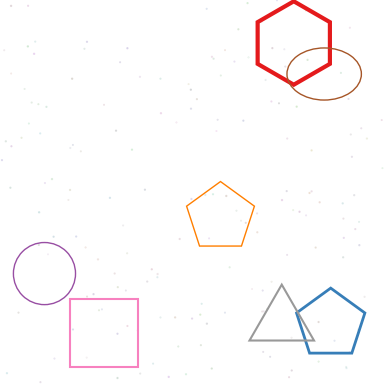[{"shape": "hexagon", "thickness": 3, "radius": 0.54, "center": [0.763, 0.888]}, {"shape": "pentagon", "thickness": 2, "radius": 0.47, "center": [0.859, 0.158]}, {"shape": "circle", "thickness": 1, "radius": 0.4, "center": [0.116, 0.289]}, {"shape": "pentagon", "thickness": 1, "radius": 0.46, "center": [0.573, 0.436]}, {"shape": "oval", "thickness": 1, "radius": 0.48, "center": [0.842, 0.808]}, {"shape": "square", "thickness": 1.5, "radius": 0.44, "center": [0.27, 0.136]}, {"shape": "triangle", "thickness": 1.5, "radius": 0.48, "center": [0.732, 0.164]}]